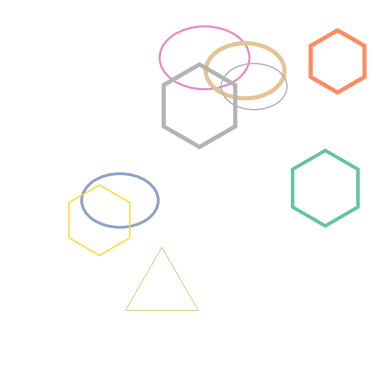[{"shape": "hexagon", "thickness": 2.5, "radius": 0.49, "center": [0.845, 0.511]}, {"shape": "hexagon", "thickness": 3, "radius": 0.4, "center": [0.877, 0.84]}, {"shape": "oval", "thickness": 2, "radius": 0.5, "center": [0.312, 0.479]}, {"shape": "oval", "thickness": 1.5, "radius": 0.58, "center": [0.531, 0.85]}, {"shape": "triangle", "thickness": 0.5, "radius": 0.54, "center": [0.42, 0.249]}, {"shape": "hexagon", "thickness": 1, "radius": 0.46, "center": [0.258, 0.428]}, {"shape": "oval", "thickness": 3, "radius": 0.51, "center": [0.637, 0.816]}, {"shape": "hexagon", "thickness": 3, "radius": 0.54, "center": [0.518, 0.725]}, {"shape": "oval", "thickness": 1, "radius": 0.43, "center": [0.66, 0.775]}]